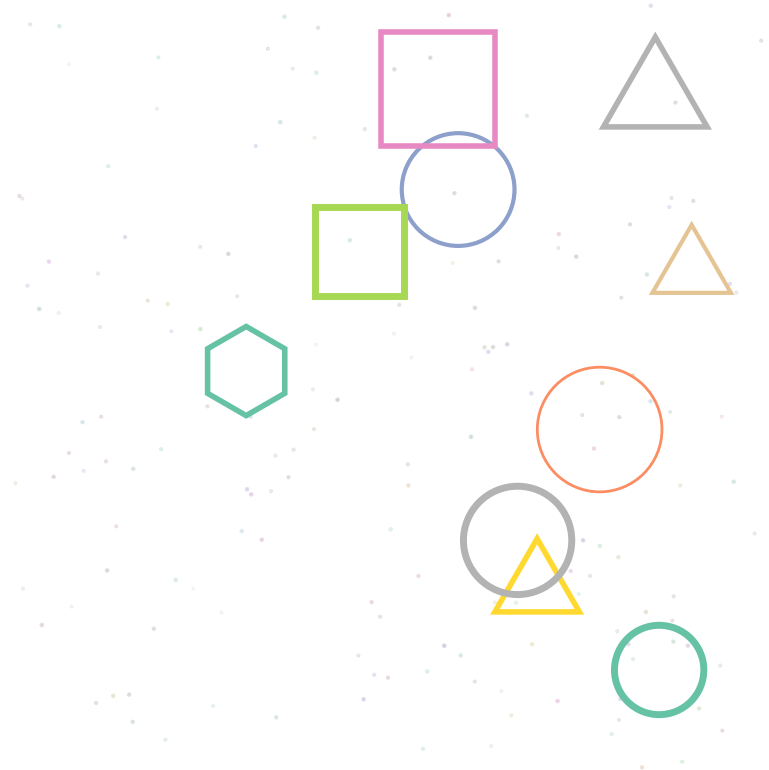[{"shape": "hexagon", "thickness": 2, "radius": 0.29, "center": [0.32, 0.518]}, {"shape": "circle", "thickness": 2.5, "radius": 0.29, "center": [0.856, 0.13]}, {"shape": "circle", "thickness": 1, "radius": 0.4, "center": [0.779, 0.442]}, {"shape": "circle", "thickness": 1.5, "radius": 0.37, "center": [0.595, 0.754]}, {"shape": "square", "thickness": 2, "radius": 0.37, "center": [0.569, 0.884]}, {"shape": "square", "thickness": 2.5, "radius": 0.29, "center": [0.467, 0.673]}, {"shape": "triangle", "thickness": 2, "radius": 0.32, "center": [0.698, 0.237]}, {"shape": "triangle", "thickness": 1.5, "radius": 0.29, "center": [0.898, 0.649]}, {"shape": "triangle", "thickness": 2, "radius": 0.39, "center": [0.851, 0.874]}, {"shape": "circle", "thickness": 2.5, "radius": 0.35, "center": [0.672, 0.298]}]